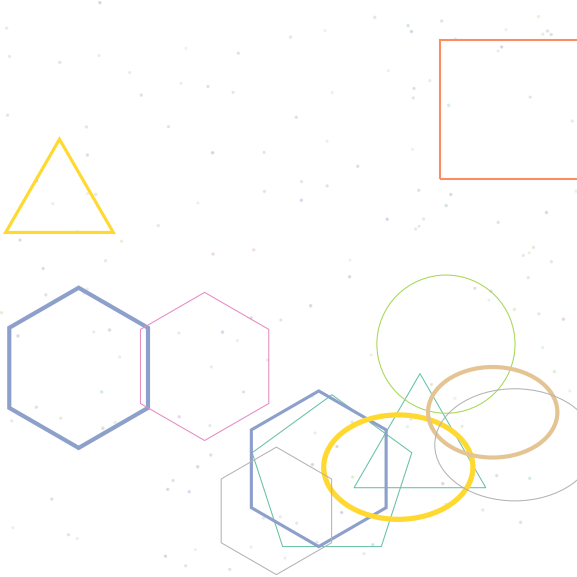[{"shape": "pentagon", "thickness": 0.5, "radius": 0.73, "center": [0.575, 0.17]}, {"shape": "triangle", "thickness": 0.5, "radius": 0.66, "center": [0.727, 0.22]}, {"shape": "square", "thickness": 1, "radius": 0.6, "center": [0.883, 0.81]}, {"shape": "hexagon", "thickness": 2, "radius": 0.69, "center": [0.136, 0.362]}, {"shape": "hexagon", "thickness": 1.5, "radius": 0.67, "center": [0.552, 0.187]}, {"shape": "hexagon", "thickness": 0.5, "radius": 0.64, "center": [0.354, 0.365]}, {"shape": "circle", "thickness": 0.5, "radius": 0.6, "center": [0.772, 0.403]}, {"shape": "triangle", "thickness": 1.5, "radius": 0.54, "center": [0.103, 0.65]}, {"shape": "oval", "thickness": 2.5, "radius": 0.65, "center": [0.69, 0.19]}, {"shape": "oval", "thickness": 2, "radius": 0.56, "center": [0.853, 0.285]}, {"shape": "hexagon", "thickness": 0.5, "radius": 0.55, "center": [0.479, 0.115]}, {"shape": "oval", "thickness": 0.5, "radius": 0.69, "center": [0.891, 0.229]}]